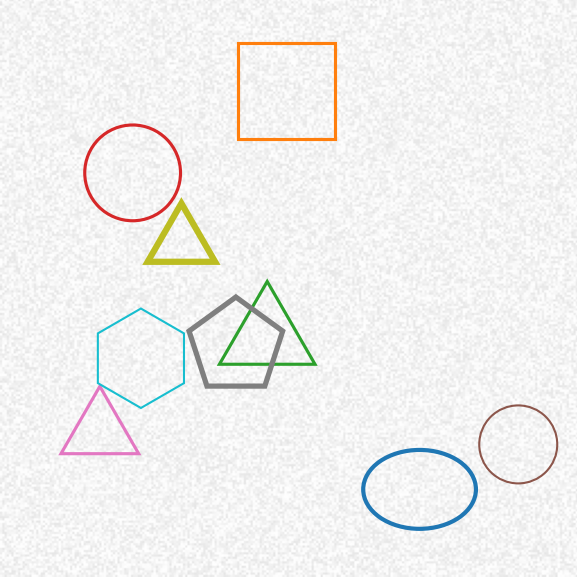[{"shape": "oval", "thickness": 2, "radius": 0.49, "center": [0.727, 0.152]}, {"shape": "square", "thickness": 1.5, "radius": 0.42, "center": [0.497, 0.842]}, {"shape": "triangle", "thickness": 1.5, "radius": 0.48, "center": [0.463, 0.416]}, {"shape": "circle", "thickness": 1.5, "radius": 0.41, "center": [0.23, 0.7]}, {"shape": "circle", "thickness": 1, "radius": 0.34, "center": [0.897, 0.23]}, {"shape": "triangle", "thickness": 1.5, "radius": 0.39, "center": [0.173, 0.252]}, {"shape": "pentagon", "thickness": 2.5, "radius": 0.43, "center": [0.408, 0.4]}, {"shape": "triangle", "thickness": 3, "radius": 0.34, "center": [0.314, 0.58]}, {"shape": "hexagon", "thickness": 1, "radius": 0.43, "center": [0.244, 0.379]}]